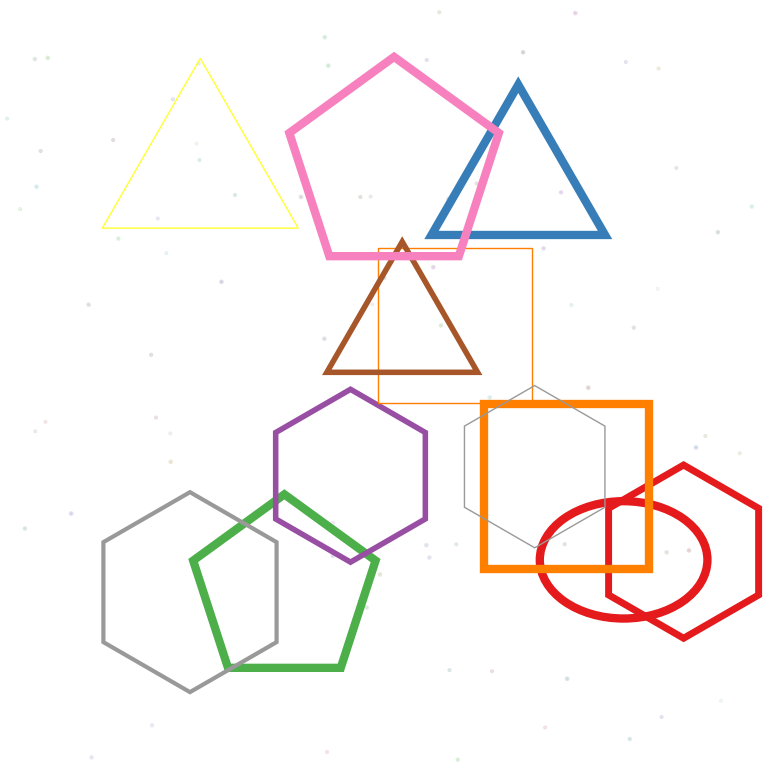[{"shape": "hexagon", "thickness": 2.5, "radius": 0.56, "center": [0.888, 0.284]}, {"shape": "oval", "thickness": 3, "radius": 0.54, "center": [0.81, 0.273]}, {"shape": "triangle", "thickness": 3, "radius": 0.65, "center": [0.673, 0.76]}, {"shape": "pentagon", "thickness": 3, "radius": 0.62, "center": [0.369, 0.233]}, {"shape": "hexagon", "thickness": 2, "radius": 0.56, "center": [0.455, 0.382]}, {"shape": "square", "thickness": 0.5, "radius": 0.5, "center": [0.591, 0.577]}, {"shape": "square", "thickness": 3, "radius": 0.54, "center": [0.736, 0.368]}, {"shape": "triangle", "thickness": 0.5, "radius": 0.73, "center": [0.26, 0.777]}, {"shape": "triangle", "thickness": 2, "radius": 0.57, "center": [0.522, 0.573]}, {"shape": "pentagon", "thickness": 3, "radius": 0.72, "center": [0.512, 0.783]}, {"shape": "hexagon", "thickness": 1.5, "radius": 0.65, "center": [0.247, 0.231]}, {"shape": "hexagon", "thickness": 0.5, "radius": 0.53, "center": [0.694, 0.394]}]